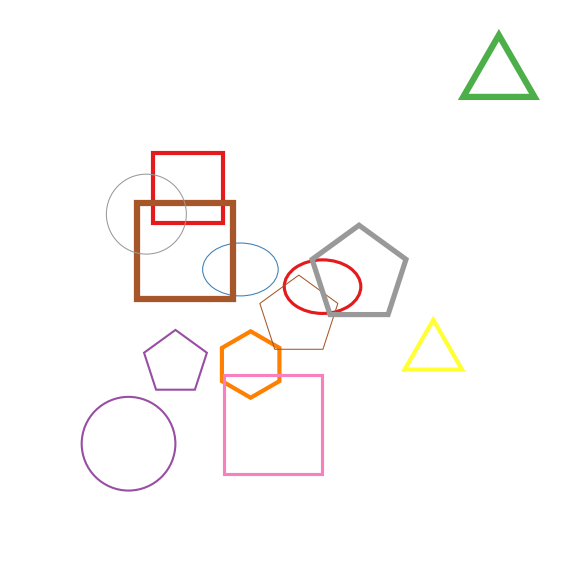[{"shape": "oval", "thickness": 1.5, "radius": 0.33, "center": [0.559, 0.503]}, {"shape": "square", "thickness": 2, "radius": 0.3, "center": [0.326, 0.674]}, {"shape": "oval", "thickness": 0.5, "radius": 0.33, "center": [0.416, 0.533]}, {"shape": "triangle", "thickness": 3, "radius": 0.36, "center": [0.864, 0.867]}, {"shape": "circle", "thickness": 1, "radius": 0.41, "center": [0.223, 0.231]}, {"shape": "pentagon", "thickness": 1, "radius": 0.29, "center": [0.304, 0.371]}, {"shape": "hexagon", "thickness": 2, "radius": 0.29, "center": [0.434, 0.368]}, {"shape": "triangle", "thickness": 2, "radius": 0.29, "center": [0.75, 0.388]}, {"shape": "square", "thickness": 3, "radius": 0.41, "center": [0.32, 0.565]}, {"shape": "pentagon", "thickness": 0.5, "radius": 0.35, "center": [0.517, 0.452]}, {"shape": "square", "thickness": 1.5, "radius": 0.43, "center": [0.473, 0.264]}, {"shape": "pentagon", "thickness": 2.5, "radius": 0.43, "center": [0.622, 0.524]}, {"shape": "circle", "thickness": 0.5, "radius": 0.35, "center": [0.253, 0.628]}]